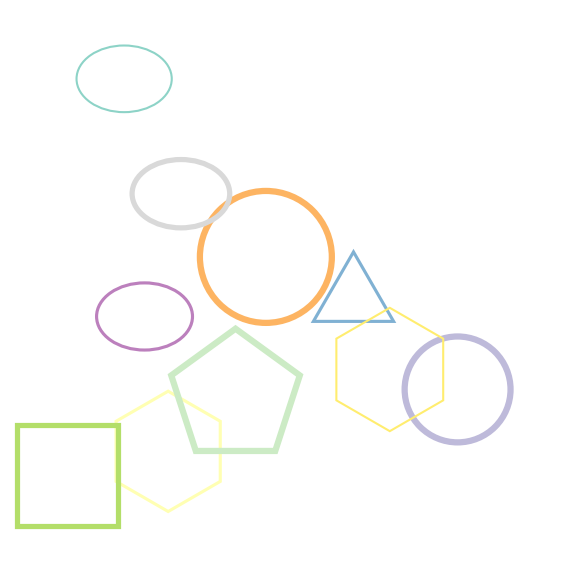[{"shape": "oval", "thickness": 1, "radius": 0.41, "center": [0.215, 0.863]}, {"shape": "hexagon", "thickness": 1.5, "radius": 0.52, "center": [0.291, 0.218]}, {"shape": "circle", "thickness": 3, "radius": 0.46, "center": [0.792, 0.325]}, {"shape": "triangle", "thickness": 1.5, "radius": 0.4, "center": [0.612, 0.483]}, {"shape": "circle", "thickness": 3, "radius": 0.57, "center": [0.46, 0.554]}, {"shape": "square", "thickness": 2.5, "radius": 0.44, "center": [0.116, 0.175]}, {"shape": "oval", "thickness": 2.5, "radius": 0.42, "center": [0.313, 0.664]}, {"shape": "oval", "thickness": 1.5, "radius": 0.42, "center": [0.25, 0.451]}, {"shape": "pentagon", "thickness": 3, "radius": 0.59, "center": [0.408, 0.313]}, {"shape": "hexagon", "thickness": 1, "radius": 0.53, "center": [0.675, 0.359]}]